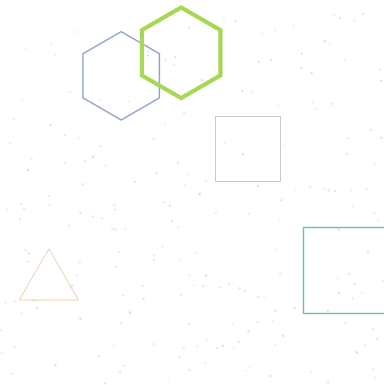[{"shape": "square", "thickness": 1, "radius": 0.56, "center": [0.897, 0.298]}, {"shape": "hexagon", "thickness": 1, "radius": 0.57, "center": [0.315, 0.803]}, {"shape": "hexagon", "thickness": 3, "radius": 0.59, "center": [0.471, 0.863]}, {"shape": "triangle", "thickness": 0.5, "radius": 0.44, "center": [0.127, 0.265]}, {"shape": "square", "thickness": 0.5, "radius": 0.42, "center": [0.642, 0.614]}]